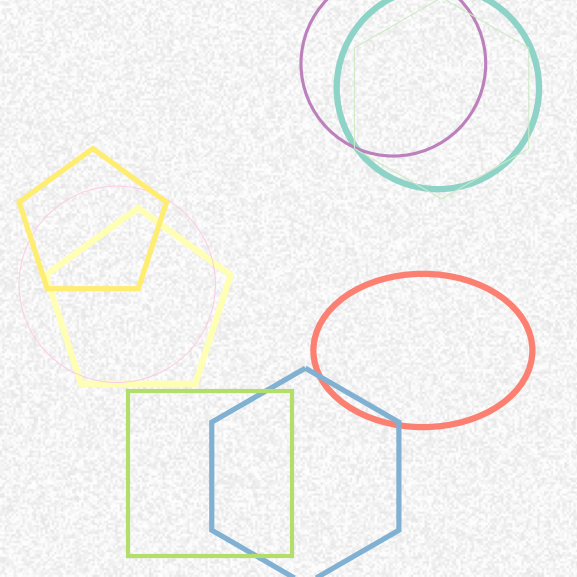[{"shape": "circle", "thickness": 3, "radius": 0.88, "center": [0.758, 0.847]}, {"shape": "pentagon", "thickness": 3, "radius": 0.84, "center": [0.239, 0.471]}, {"shape": "oval", "thickness": 3, "radius": 0.95, "center": [0.732, 0.392]}, {"shape": "hexagon", "thickness": 2.5, "radius": 0.94, "center": [0.529, 0.175]}, {"shape": "square", "thickness": 2, "radius": 0.71, "center": [0.363, 0.179]}, {"shape": "circle", "thickness": 0.5, "radius": 0.85, "center": [0.203, 0.507]}, {"shape": "circle", "thickness": 1.5, "radius": 0.8, "center": [0.681, 0.889]}, {"shape": "hexagon", "thickness": 0.5, "radius": 0.87, "center": [0.765, 0.829]}, {"shape": "pentagon", "thickness": 2.5, "radius": 0.67, "center": [0.161, 0.608]}]